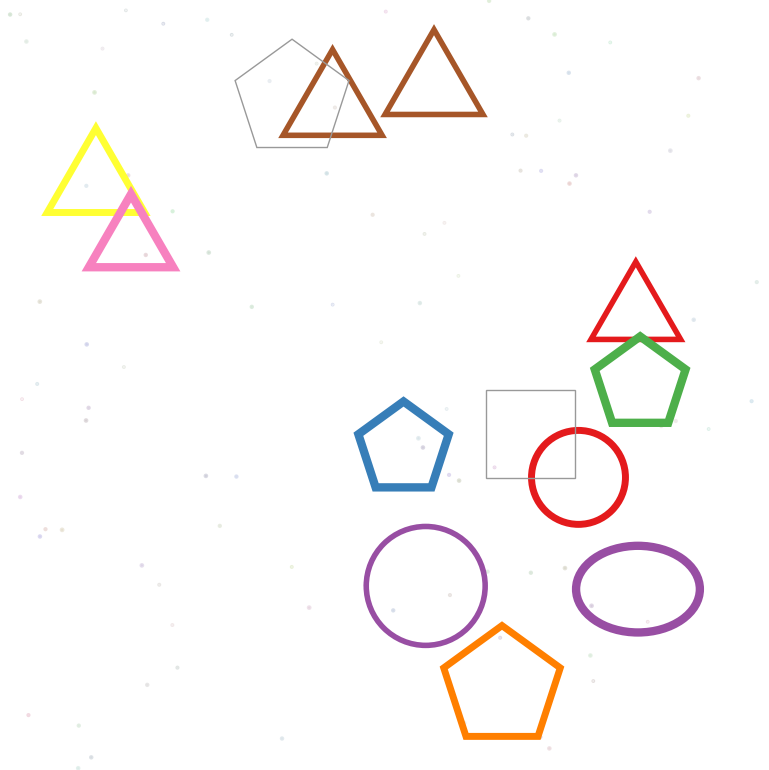[{"shape": "triangle", "thickness": 2, "radius": 0.34, "center": [0.826, 0.593]}, {"shape": "circle", "thickness": 2.5, "radius": 0.31, "center": [0.751, 0.38]}, {"shape": "pentagon", "thickness": 3, "radius": 0.31, "center": [0.524, 0.417]}, {"shape": "pentagon", "thickness": 3, "radius": 0.31, "center": [0.831, 0.501]}, {"shape": "circle", "thickness": 2, "radius": 0.39, "center": [0.553, 0.239]}, {"shape": "oval", "thickness": 3, "radius": 0.4, "center": [0.829, 0.235]}, {"shape": "pentagon", "thickness": 2.5, "radius": 0.4, "center": [0.652, 0.108]}, {"shape": "triangle", "thickness": 2.5, "radius": 0.37, "center": [0.125, 0.761]}, {"shape": "triangle", "thickness": 2, "radius": 0.37, "center": [0.432, 0.861]}, {"shape": "triangle", "thickness": 2, "radius": 0.37, "center": [0.564, 0.888]}, {"shape": "triangle", "thickness": 3, "radius": 0.32, "center": [0.17, 0.685]}, {"shape": "square", "thickness": 0.5, "radius": 0.29, "center": [0.689, 0.437]}, {"shape": "pentagon", "thickness": 0.5, "radius": 0.39, "center": [0.379, 0.871]}]